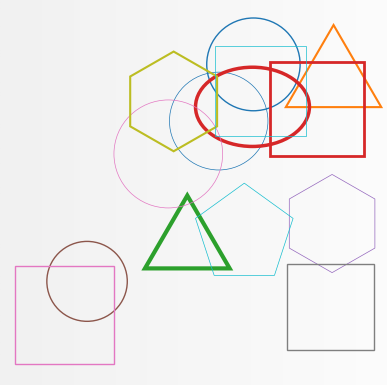[{"shape": "circle", "thickness": 0.5, "radius": 0.64, "center": [0.564, 0.686]}, {"shape": "circle", "thickness": 1, "radius": 0.6, "center": [0.654, 0.833]}, {"shape": "triangle", "thickness": 1.5, "radius": 0.71, "center": [0.861, 0.793]}, {"shape": "triangle", "thickness": 3, "radius": 0.63, "center": [0.483, 0.366]}, {"shape": "oval", "thickness": 2.5, "radius": 0.73, "center": [0.652, 0.722]}, {"shape": "square", "thickness": 2, "radius": 0.61, "center": [0.818, 0.717]}, {"shape": "hexagon", "thickness": 0.5, "radius": 0.64, "center": [0.857, 0.419]}, {"shape": "circle", "thickness": 1, "radius": 0.52, "center": [0.225, 0.269]}, {"shape": "circle", "thickness": 0.5, "radius": 0.7, "center": [0.434, 0.6]}, {"shape": "square", "thickness": 1, "radius": 0.64, "center": [0.166, 0.182]}, {"shape": "square", "thickness": 1, "radius": 0.56, "center": [0.853, 0.202]}, {"shape": "hexagon", "thickness": 1.5, "radius": 0.65, "center": [0.448, 0.737]}, {"shape": "square", "thickness": 0.5, "radius": 0.58, "center": [0.672, 0.763]}, {"shape": "pentagon", "thickness": 0.5, "radius": 0.66, "center": [0.63, 0.392]}]